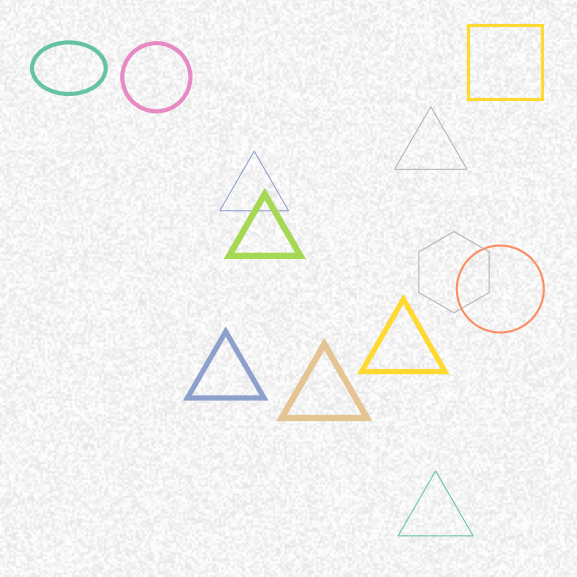[{"shape": "oval", "thickness": 2, "radius": 0.32, "center": [0.119, 0.881]}, {"shape": "triangle", "thickness": 0.5, "radius": 0.37, "center": [0.754, 0.109]}, {"shape": "circle", "thickness": 1, "radius": 0.38, "center": [0.866, 0.499]}, {"shape": "triangle", "thickness": 2.5, "radius": 0.38, "center": [0.391, 0.348]}, {"shape": "triangle", "thickness": 0.5, "radius": 0.34, "center": [0.44, 0.669]}, {"shape": "circle", "thickness": 2, "radius": 0.3, "center": [0.271, 0.865]}, {"shape": "triangle", "thickness": 3, "radius": 0.36, "center": [0.459, 0.592]}, {"shape": "square", "thickness": 1.5, "radius": 0.32, "center": [0.874, 0.892]}, {"shape": "triangle", "thickness": 2.5, "radius": 0.42, "center": [0.698, 0.397]}, {"shape": "triangle", "thickness": 3, "radius": 0.43, "center": [0.562, 0.318]}, {"shape": "triangle", "thickness": 0.5, "radius": 0.36, "center": [0.746, 0.742]}, {"shape": "hexagon", "thickness": 0.5, "radius": 0.35, "center": [0.786, 0.528]}]